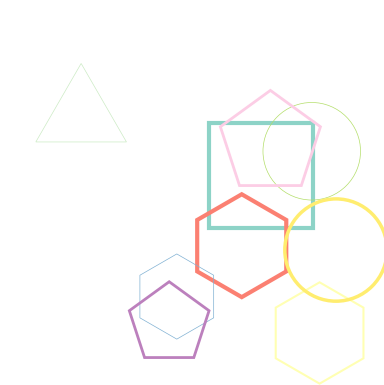[{"shape": "square", "thickness": 3, "radius": 0.68, "center": [0.678, 0.544]}, {"shape": "hexagon", "thickness": 1.5, "radius": 0.66, "center": [0.83, 0.135]}, {"shape": "hexagon", "thickness": 3, "radius": 0.67, "center": [0.628, 0.362]}, {"shape": "hexagon", "thickness": 0.5, "radius": 0.55, "center": [0.459, 0.23]}, {"shape": "circle", "thickness": 0.5, "radius": 0.63, "center": [0.81, 0.607]}, {"shape": "pentagon", "thickness": 2, "radius": 0.68, "center": [0.702, 0.629]}, {"shape": "pentagon", "thickness": 2, "radius": 0.54, "center": [0.439, 0.159]}, {"shape": "triangle", "thickness": 0.5, "radius": 0.68, "center": [0.211, 0.699]}, {"shape": "circle", "thickness": 2.5, "radius": 0.66, "center": [0.873, 0.351]}]